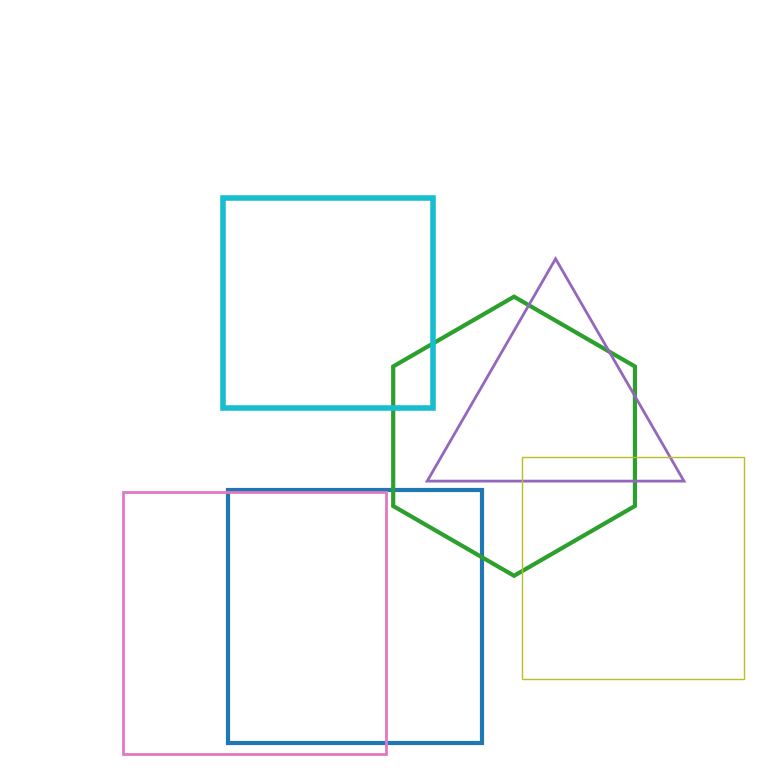[{"shape": "square", "thickness": 1.5, "radius": 0.82, "center": [0.461, 0.199]}, {"shape": "hexagon", "thickness": 1.5, "radius": 0.91, "center": [0.668, 0.433]}, {"shape": "triangle", "thickness": 1, "radius": 0.96, "center": [0.722, 0.471]}, {"shape": "square", "thickness": 1, "radius": 0.85, "center": [0.33, 0.191]}, {"shape": "square", "thickness": 0.5, "radius": 0.72, "center": [0.822, 0.263]}, {"shape": "square", "thickness": 2, "radius": 0.68, "center": [0.426, 0.606]}]